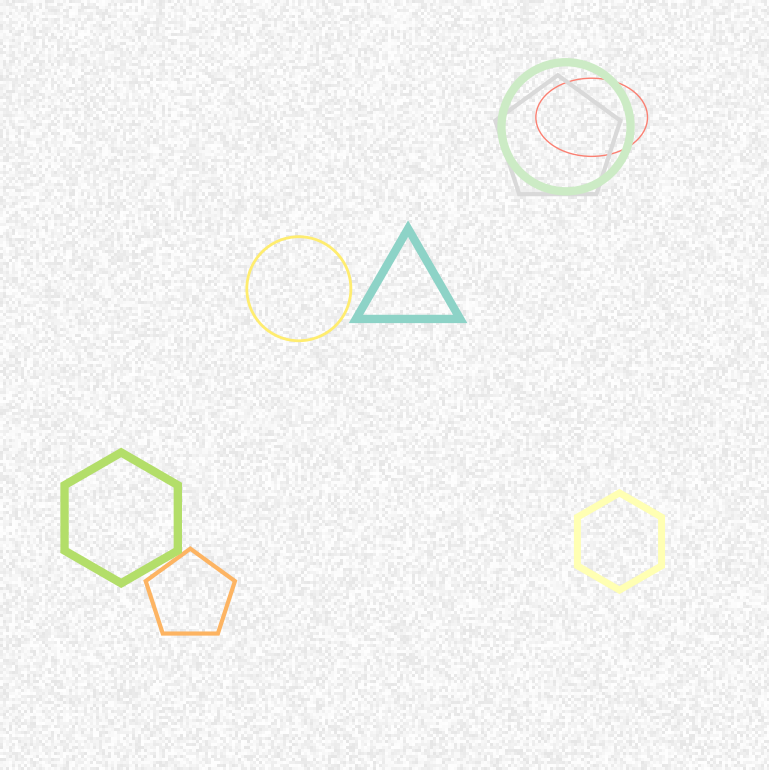[{"shape": "triangle", "thickness": 3, "radius": 0.39, "center": [0.53, 0.625]}, {"shape": "hexagon", "thickness": 2.5, "radius": 0.32, "center": [0.805, 0.297]}, {"shape": "oval", "thickness": 0.5, "radius": 0.36, "center": [0.768, 0.848]}, {"shape": "pentagon", "thickness": 1.5, "radius": 0.3, "center": [0.247, 0.226]}, {"shape": "hexagon", "thickness": 3, "radius": 0.42, "center": [0.157, 0.327]}, {"shape": "pentagon", "thickness": 1.5, "radius": 0.43, "center": [0.724, 0.817]}, {"shape": "circle", "thickness": 3, "radius": 0.42, "center": [0.735, 0.835]}, {"shape": "circle", "thickness": 1, "radius": 0.34, "center": [0.388, 0.625]}]